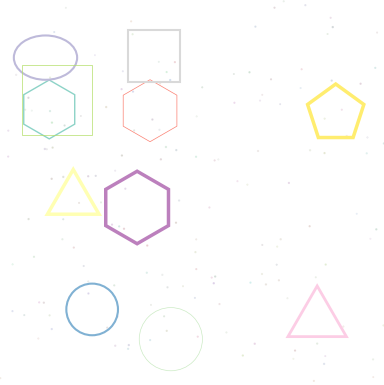[{"shape": "hexagon", "thickness": 1, "radius": 0.38, "center": [0.128, 0.716]}, {"shape": "triangle", "thickness": 2.5, "radius": 0.39, "center": [0.19, 0.482]}, {"shape": "oval", "thickness": 1.5, "radius": 0.41, "center": [0.118, 0.85]}, {"shape": "hexagon", "thickness": 0.5, "radius": 0.4, "center": [0.39, 0.712]}, {"shape": "circle", "thickness": 1.5, "radius": 0.34, "center": [0.239, 0.196]}, {"shape": "square", "thickness": 0.5, "radius": 0.45, "center": [0.147, 0.741]}, {"shape": "triangle", "thickness": 2, "radius": 0.44, "center": [0.824, 0.17]}, {"shape": "square", "thickness": 1.5, "radius": 0.34, "center": [0.399, 0.854]}, {"shape": "hexagon", "thickness": 2.5, "radius": 0.47, "center": [0.356, 0.461]}, {"shape": "circle", "thickness": 0.5, "radius": 0.41, "center": [0.444, 0.119]}, {"shape": "pentagon", "thickness": 2.5, "radius": 0.38, "center": [0.872, 0.705]}]